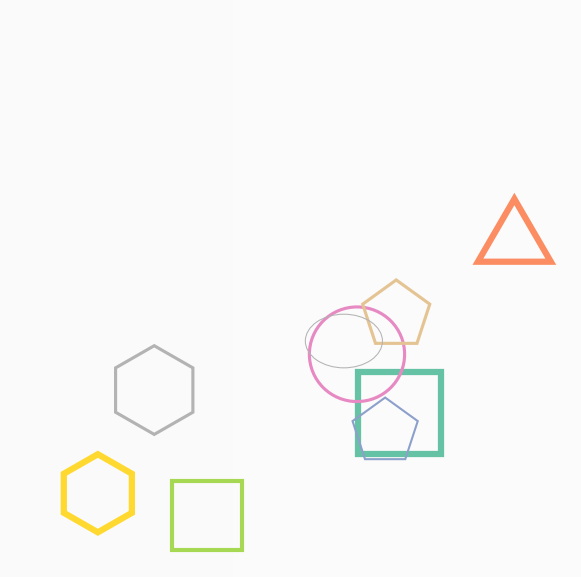[{"shape": "square", "thickness": 3, "radius": 0.36, "center": [0.687, 0.283]}, {"shape": "triangle", "thickness": 3, "radius": 0.36, "center": [0.885, 0.582]}, {"shape": "pentagon", "thickness": 1, "radius": 0.29, "center": [0.663, 0.252]}, {"shape": "circle", "thickness": 1.5, "radius": 0.41, "center": [0.614, 0.386]}, {"shape": "square", "thickness": 2, "radius": 0.3, "center": [0.357, 0.107]}, {"shape": "hexagon", "thickness": 3, "radius": 0.34, "center": [0.168, 0.145]}, {"shape": "pentagon", "thickness": 1.5, "radius": 0.3, "center": [0.682, 0.454]}, {"shape": "oval", "thickness": 0.5, "radius": 0.33, "center": [0.592, 0.409]}, {"shape": "hexagon", "thickness": 1.5, "radius": 0.38, "center": [0.265, 0.324]}]